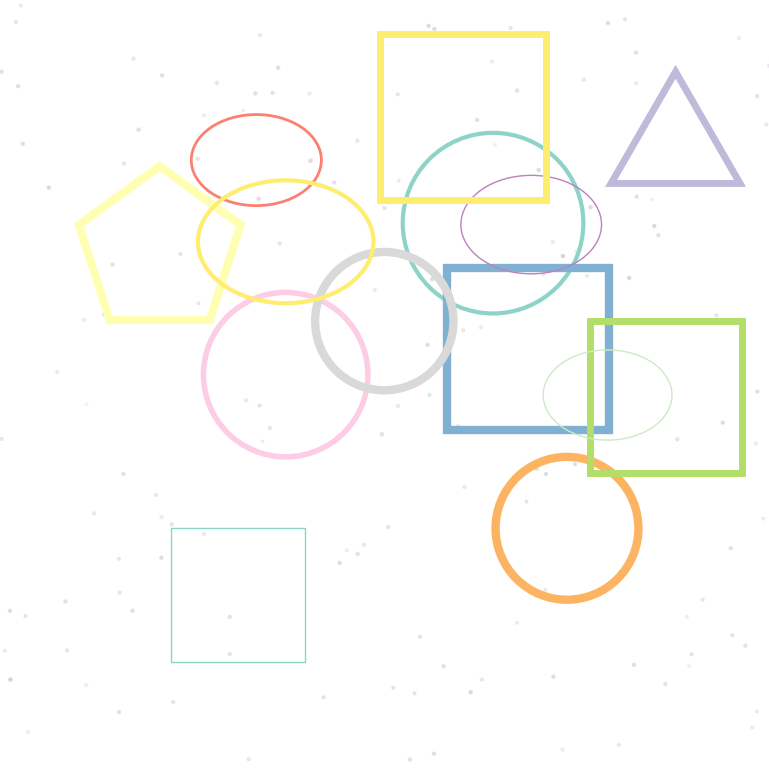[{"shape": "circle", "thickness": 1.5, "radius": 0.59, "center": [0.64, 0.71]}, {"shape": "square", "thickness": 0.5, "radius": 0.44, "center": [0.309, 0.227]}, {"shape": "pentagon", "thickness": 3, "radius": 0.55, "center": [0.207, 0.674]}, {"shape": "triangle", "thickness": 2.5, "radius": 0.48, "center": [0.877, 0.81]}, {"shape": "oval", "thickness": 1, "radius": 0.42, "center": [0.333, 0.792]}, {"shape": "square", "thickness": 3, "radius": 0.53, "center": [0.686, 0.547]}, {"shape": "circle", "thickness": 3, "radius": 0.46, "center": [0.736, 0.314]}, {"shape": "square", "thickness": 2.5, "radius": 0.5, "center": [0.865, 0.484]}, {"shape": "circle", "thickness": 2, "radius": 0.53, "center": [0.371, 0.513]}, {"shape": "circle", "thickness": 3, "radius": 0.45, "center": [0.499, 0.583]}, {"shape": "oval", "thickness": 0.5, "radius": 0.46, "center": [0.69, 0.708]}, {"shape": "oval", "thickness": 0.5, "radius": 0.42, "center": [0.789, 0.487]}, {"shape": "square", "thickness": 2.5, "radius": 0.54, "center": [0.601, 0.848]}, {"shape": "oval", "thickness": 1.5, "radius": 0.57, "center": [0.371, 0.686]}]